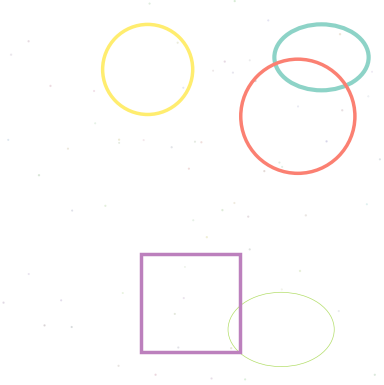[{"shape": "oval", "thickness": 3, "radius": 0.61, "center": [0.835, 0.851]}, {"shape": "circle", "thickness": 2.5, "radius": 0.74, "center": [0.774, 0.698]}, {"shape": "oval", "thickness": 0.5, "radius": 0.69, "center": [0.73, 0.144]}, {"shape": "square", "thickness": 2.5, "radius": 0.64, "center": [0.494, 0.213]}, {"shape": "circle", "thickness": 2.5, "radius": 0.58, "center": [0.384, 0.82]}]